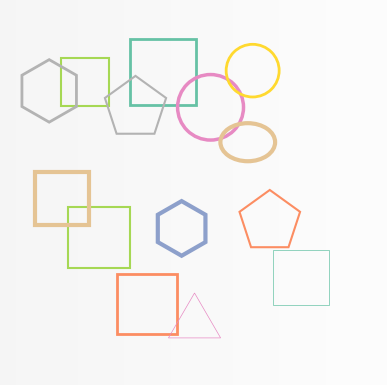[{"shape": "square", "thickness": 0.5, "radius": 0.36, "center": [0.777, 0.278]}, {"shape": "square", "thickness": 2, "radius": 0.43, "center": [0.421, 0.813]}, {"shape": "pentagon", "thickness": 1.5, "radius": 0.41, "center": [0.696, 0.424]}, {"shape": "square", "thickness": 2, "radius": 0.39, "center": [0.379, 0.21]}, {"shape": "hexagon", "thickness": 3, "radius": 0.35, "center": [0.469, 0.407]}, {"shape": "circle", "thickness": 2.5, "radius": 0.43, "center": [0.543, 0.721]}, {"shape": "triangle", "thickness": 0.5, "radius": 0.39, "center": [0.502, 0.161]}, {"shape": "square", "thickness": 1.5, "radius": 0.4, "center": [0.256, 0.384]}, {"shape": "square", "thickness": 1.5, "radius": 0.31, "center": [0.22, 0.786]}, {"shape": "circle", "thickness": 2, "radius": 0.34, "center": [0.652, 0.816]}, {"shape": "oval", "thickness": 3, "radius": 0.35, "center": [0.639, 0.631]}, {"shape": "square", "thickness": 3, "radius": 0.35, "center": [0.159, 0.484]}, {"shape": "hexagon", "thickness": 2, "radius": 0.41, "center": [0.127, 0.764]}, {"shape": "pentagon", "thickness": 1.5, "radius": 0.42, "center": [0.35, 0.72]}]